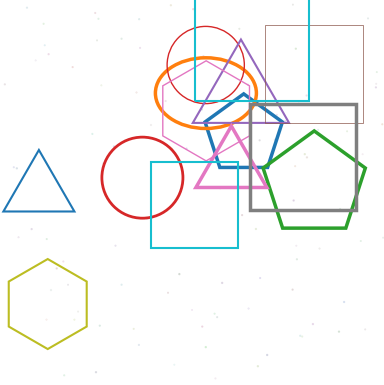[{"shape": "triangle", "thickness": 1.5, "radius": 0.53, "center": [0.101, 0.504]}, {"shape": "pentagon", "thickness": 2.5, "radius": 0.53, "center": [0.633, 0.651]}, {"shape": "oval", "thickness": 2.5, "radius": 0.66, "center": [0.535, 0.758]}, {"shape": "pentagon", "thickness": 2.5, "radius": 0.7, "center": [0.816, 0.52]}, {"shape": "circle", "thickness": 1, "radius": 0.5, "center": [0.534, 0.831]}, {"shape": "circle", "thickness": 2, "radius": 0.53, "center": [0.37, 0.539]}, {"shape": "triangle", "thickness": 1.5, "radius": 0.72, "center": [0.626, 0.753]}, {"shape": "square", "thickness": 0.5, "radius": 0.64, "center": [0.816, 0.807]}, {"shape": "triangle", "thickness": 2.5, "radius": 0.53, "center": [0.601, 0.566]}, {"shape": "hexagon", "thickness": 1, "radius": 0.65, "center": [0.535, 0.712]}, {"shape": "square", "thickness": 2.5, "radius": 0.69, "center": [0.786, 0.592]}, {"shape": "hexagon", "thickness": 1.5, "radius": 0.58, "center": [0.124, 0.21]}, {"shape": "square", "thickness": 1.5, "radius": 0.74, "center": [0.655, 0.887]}, {"shape": "square", "thickness": 1.5, "radius": 0.56, "center": [0.505, 0.468]}]